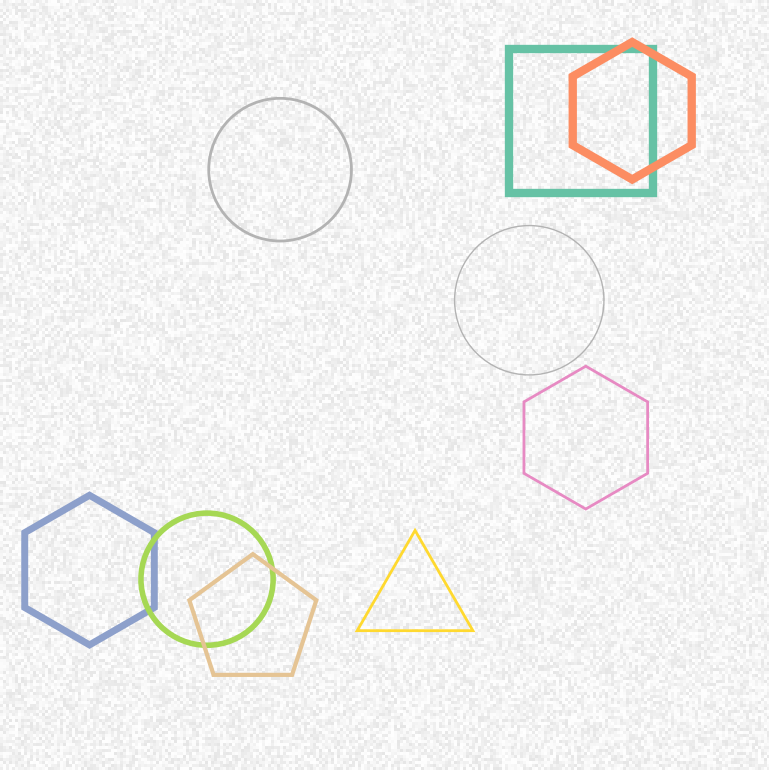[{"shape": "square", "thickness": 3, "radius": 0.47, "center": [0.755, 0.843]}, {"shape": "hexagon", "thickness": 3, "radius": 0.45, "center": [0.821, 0.856]}, {"shape": "hexagon", "thickness": 2.5, "radius": 0.49, "center": [0.116, 0.26]}, {"shape": "hexagon", "thickness": 1, "radius": 0.46, "center": [0.761, 0.432]}, {"shape": "circle", "thickness": 2, "radius": 0.43, "center": [0.269, 0.248]}, {"shape": "triangle", "thickness": 1, "radius": 0.43, "center": [0.539, 0.224]}, {"shape": "pentagon", "thickness": 1.5, "radius": 0.43, "center": [0.328, 0.194]}, {"shape": "circle", "thickness": 1, "radius": 0.46, "center": [0.364, 0.78]}, {"shape": "circle", "thickness": 0.5, "radius": 0.48, "center": [0.687, 0.61]}]